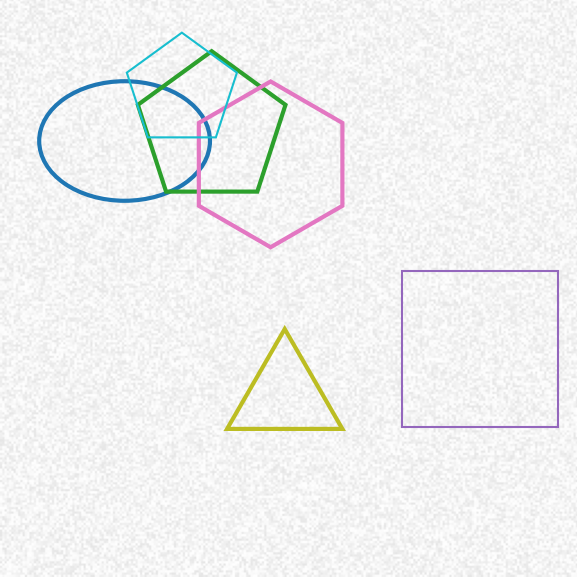[{"shape": "oval", "thickness": 2, "radius": 0.74, "center": [0.216, 0.755]}, {"shape": "pentagon", "thickness": 2, "radius": 0.67, "center": [0.367, 0.776]}, {"shape": "square", "thickness": 1, "radius": 0.67, "center": [0.831, 0.395]}, {"shape": "hexagon", "thickness": 2, "radius": 0.72, "center": [0.469, 0.715]}, {"shape": "triangle", "thickness": 2, "radius": 0.58, "center": [0.493, 0.314]}, {"shape": "pentagon", "thickness": 1, "radius": 0.5, "center": [0.315, 0.842]}]